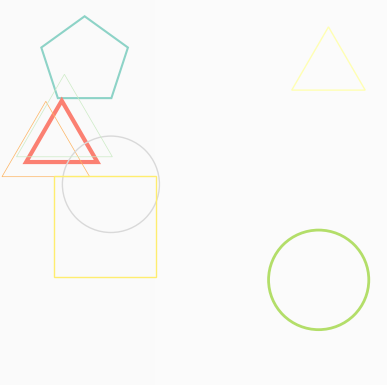[{"shape": "pentagon", "thickness": 1.5, "radius": 0.59, "center": [0.218, 0.84]}, {"shape": "triangle", "thickness": 1, "radius": 0.55, "center": [0.848, 0.821]}, {"shape": "triangle", "thickness": 3, "radius": 0.53, "center": [0.159, 0.632]}, {"shape": "triangle", "thickness": 0.5, "radius": 0.65, "center": [0.118, 0.606]}, {"shape": "circle", "thickness": 2, "radius": 0.65, "center": [0.822, 0.273]}, {"shape": "circle", "thickness": 1, "radius": 0.63, "center": [0.286, 0.521]}, {"shape": "triangle", "thickness": 0.5, "radius": 0.71, "center": [0.166, 0.664]}, {"shape": "square", "thickness": 1, "radius": 0.66, "center": [0.271, 0.412]}]